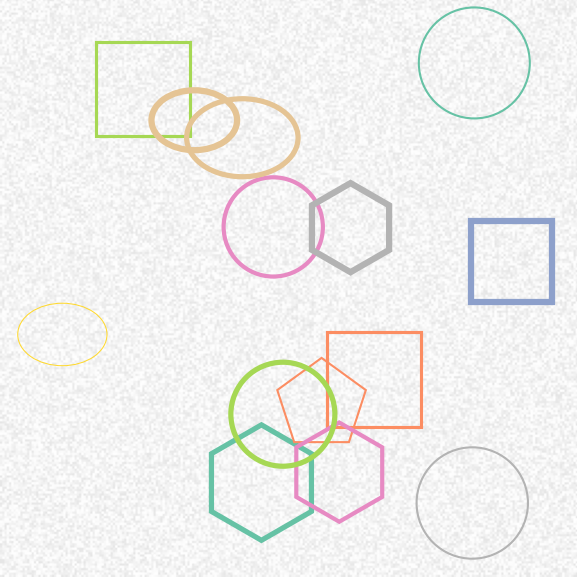[{"shape": "hexagon", "thickness": 2.5, "radius": 0.5, "center": [0.453, 0.163]}, {"shape": "circle", "thickness": 1, "radius": 0.48, "center": [0.821, 0.89]}, {"shape": "pentagon", "thickness": 1, "radius": 0.4, "center": [0.557, 0.299]}, {"shape": "square", "thickness": 1.5, "radius": 0.41, "center": [0.648, 0.342]}, {"shape": "square", "thickness": 3, "radius": 0.35, "center": [0.886, 0.546]}, {"shape": "circle", "thickness": 2, "radius": 0.43, "center": [0.473, 0.606]}, {"shape": "hexagon", "thickness": 2, "radius": 0.43, "center": [0.587, 0.182]}, {"shape": "circle", "thickness": 2.5, "radius": 0.45, "center": [0.49, 0.282]}, {"shape": "square", "thickness": 1.5, "radius": 0.41, "center": [0.248, 0.845]}, {"shape": "oval", "thickness": 0.5, "radius": 0.39, "center": [0.108, 0.42]}, {"shape": "oval", "thickness": 2.5, "radius": 0.48, "center": [0.42, 0.761]}, {"shape": "oval", "thickness": 3, "radius": 0.37, "center": [0.336, 0.791]}, {"shape": "hexagon", "thickness": 3, "radius": 0.39, "center": [0.607, 0.605]}, {"shape": "circle", "thickness": 1, "radius": 0.48, "center": [0.818, 0.128]}]